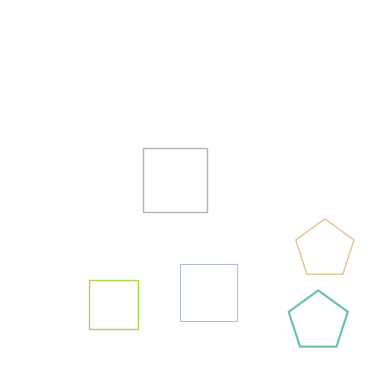[{"shape": "pentagon", "thickness": 1.5, "radius": 0.4, "center": [0.827, 0.165]}, {"shape": "square", "thickness": 0.5, "radius": 0.37, "center": [0.541, 0.241]}, {"shape": "square", "thickness": 1, "radius": 0.32, "center": [0.296, 0.209]}, {"shape": "pentagon", "thickness": 1, "radius": 0.4, "center": [0.844, 0.352]}, {"shape": "square", "thickness": 1, "radius": 0.42, "center": [0.455, 0.532]}]